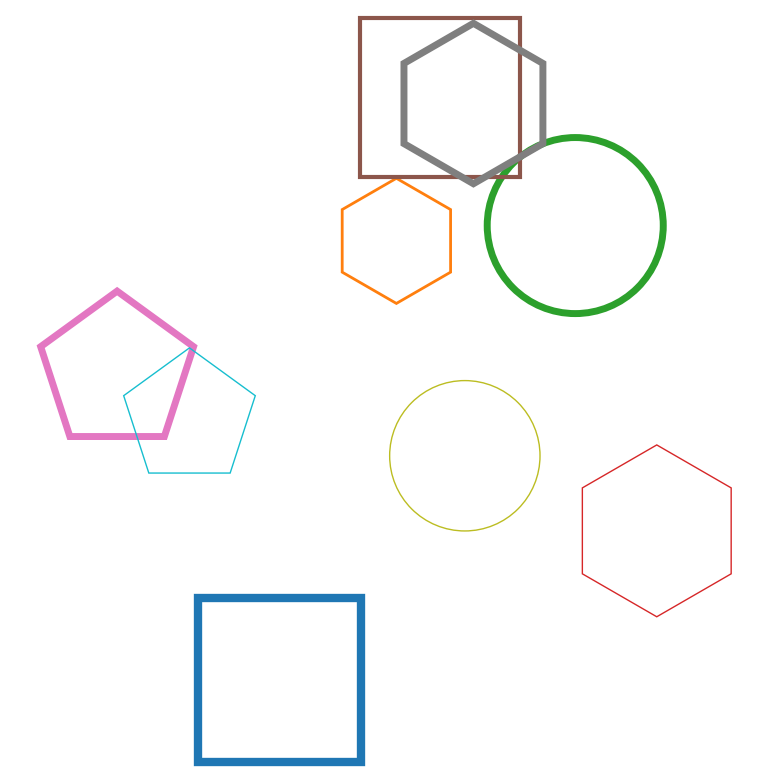[{"shape": "square", "thickness": 3, "radius": 0.53, "center": [0.363, 0.117]}, {"shape": "hexagon", "thickness": 1, "radius": 0.41, "center": [0.515, 0.687]}, {"shape": "circle", "thickness": 2.5, "radius": 0.57, "center": [0.747, 0.707]}, {"shape": "hexagon", "thickness": 0.5, "radius": 0.56, "center": [0.853, 0.311]}, {"shape": "square", "thickness": 1.5, "radius": 0.52, "center": [0.571, 0.873]}, {"shape": "pentagon", "thickness": 2.5, "radius": 0.52, "center": [0.152, 0.518]}, {"shape": "hexagon", "thickness": 2.5, "radius": 0.52, "center": [0.615, 0.866]}, {"shape": "circle", "thickness": 0.5, "radius": 0.49, "center": [0.604, 0.408]}, {"shape": "pentagon", "thickness": 0.5, "radius": 0.45, "center": [0.246, 0.458]}]